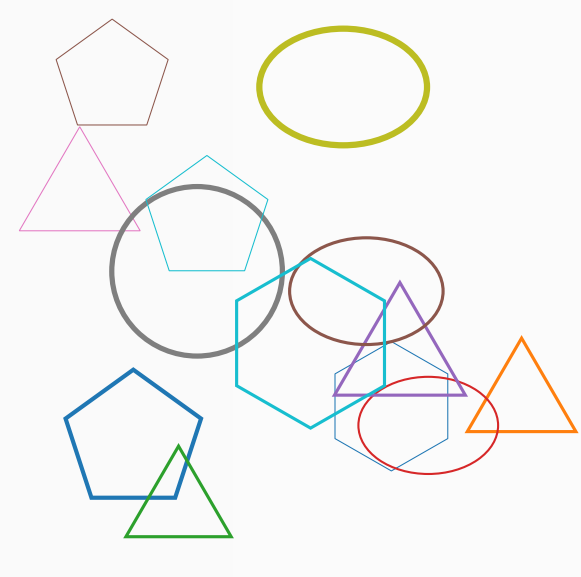[{"shape": "pentagon", "thickness": 2, "radius": 0.61, "center": [0.229, 0.236]}, {"shape": "hexagon", "thickness": 0.5, "radius": 0.56, "center": [0.673, 0.296]}, {"shape": "triangle", "thickness": 1.5, "radius": 0.54, "center": [0.897, 0.306]}, {"shape": "triangle", "thickness": 1.5, "radius": 0.52, "center": [0.307, 0.122]}, {"shape": "oval", "thickness": 1, "radius": 0.6, "center": [0.737, 0.263]}, {"shape": "triangle", "thickness": 1.5, "radius": 0.65, "center": [0.688, 0.38]}, {"shape": "oval", "thickness": 1.5, "radius": 0.66, "center": [0.63, 0.495]}, {"shape": "pentagon", "thickness": 0.5, "radius": 0.51, "center": [0.193, 0.865]}, {"shape": "triangle", "thickness": 0.5, "radius": 0.6, "center": [0.137, 0.66]}, {"shape": "circle", "thickness": 2.5, "radius": 0.73, "center": [0.339, 0.529]}, {"shape": "oval", "thickness": 3, "radius": 0.72, "center": [0.59, 0.849]}, {"shape": "hexagon", "thickness": 1.5, "radius": 0.73, "center": [0.534, 0.405]}, {"shape": "pentagon", "thickness": 0.5, "radius": 0.55, "center": [0.356, 0.62]}]